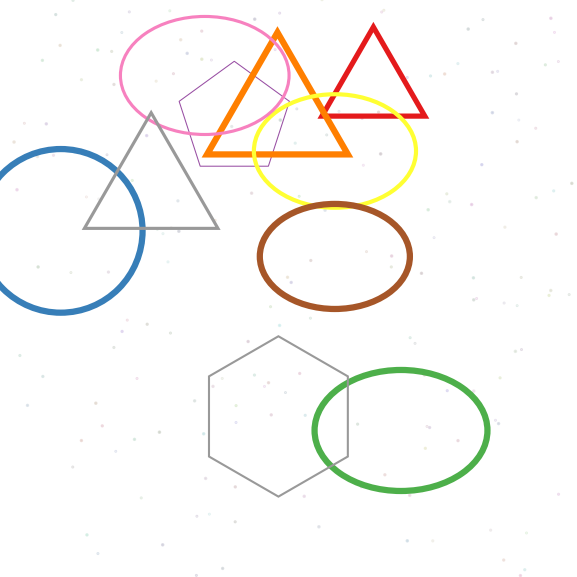[{"shape": "triangle", "thickness": 2.5, "radius": 0.51, "center": [0.647, 0.849]}, {"shape": "circle", "thickness": 3, "radius": 0.71, "center": [0.105, 0.599]}, {"shape": "oval", "thickness": 3, "radius": 0.75, "center": [0.694, 0.254]}, {"shape": "pentagon", "thickness": 0.5, "radius": 0.5, "center": [0.406, 0.793]}, {"shape": "triangle", "thickness": 3, "radius": 0.7, "center": [0.48, 0.802]}, {"shape": "oval", "thickness": 2, "radius": 0.7, "center": [0.58, 0.738]}, {"shape": "oval", "thickness": 3, "radius": 0.65, "center": [0.58, 0.555]}, {"shape": "oval", "thickness": 1.5, "radius": 0.73, "center": [0.355, 0.868]}, {"shape": "hexagon", "thickness": 1, "radius": 0.69, "center": [0.482, 0.278]}, {"shape": "triangle", "thickness": 1.5, "radius": 0.67, "center": [0.262, 0.67]}]